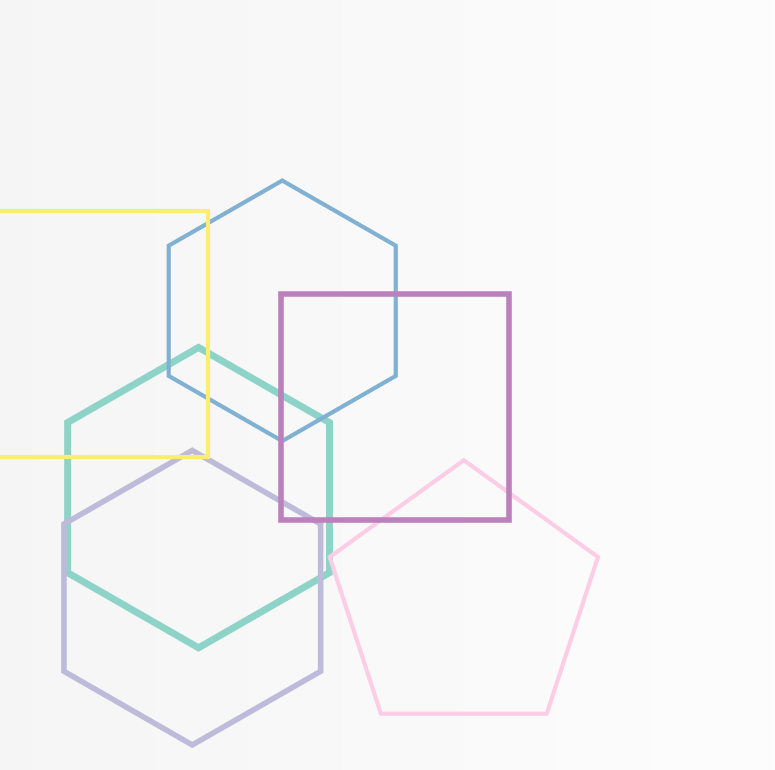[{"shape": "hexagon", "thickness": 2.5, "radius": 0.98, "center": [0.256, 0.354]}, {"shape": "hexagon", "thickness": 2, "radius": 0.96, "center": [0.248, 0.224]}, {"shape": "hexagon", "thickness": 1.5, "radius": 0.85, "center": [0.364, 0.596]}, {"shape": "pentagon", "thickness": 1.5, "radius": 0.91, "center": [0.598, 0.22]}, {"shape": "square", "thickness": 2, "radius": 0.74, "center": [0.509, 0.471]}, {"shape": "square", "thickness": 1.5, "radius": 0.8, "center": [0.109, 0.566]}]